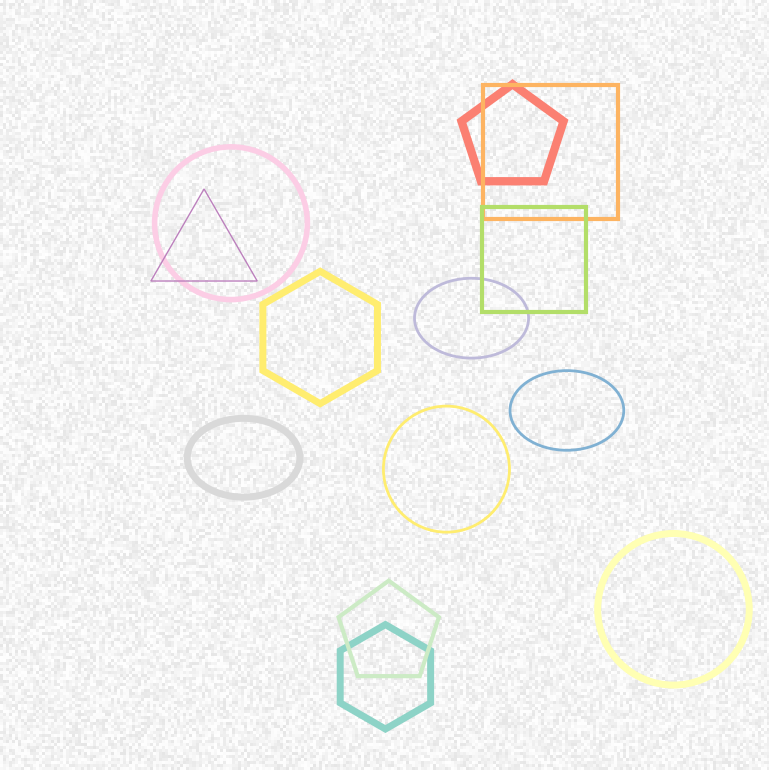[{"shape": "hexagon", "thickness": 2.5, "radius": 0.34, "center": [0.501, 0.121]}, {"shape": "circle", "thickness": 2.5, "radius": 0.49, "center": [0.875, 0.209]}, {"shape": "oval", "thickness": 1, "radius": 0.37, "center": [0.612, 0.587]}, {"shape": "pentagon", "thickness": 3, "radius": 0.35, "center": [0.666, 0.821]}, {"shape": "oval", "thickness": 1, "radius": 0.37, "center": [0.736, 0.467]}, {"shape": "square", "thickness": 1.5, "radius": 0.44, "center": [0.715, 0.803]}, {"shape": "square", "thickness": 1.5, "radius": 0.34, "center": [0.694, 0.663]}, {"shape": "circle", "thickness": 2, "radius": 0.5, "center": [0.3, 0.71]}, {"shape": "oval", "thickness": 2.5, "radius": 0.37, "center": [0.316, 0.406]}, {"shape": "triangle", "thickness": 0.5, "radius": 0.4, "center": [0.265, 0.675]}, {"shape": "pentagon", "thickness": 1.5, "radius": 0.34, "center": [0.505, 0.177]}, {"shape": "circle", "thickness": 1, "radius": 0.41, "center": [0.58, 0.391]}, {"shape": "hexagon", "thickness": 2.5, "radius": 0.43, "center": [0.416, 0.562]}]